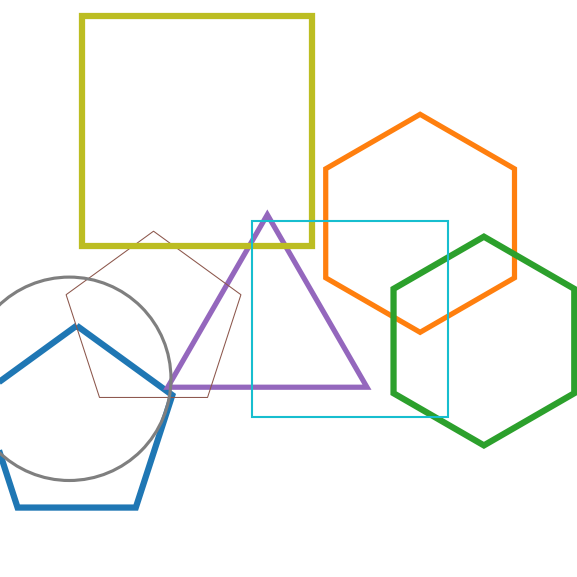[{"shape": "pentagon", "thickness": 3, "radius": 0.87, "center": [0.133, 0.261]}, {"shape": "hexagon", "thickness": 2.5, "radius": 0.94, "center": [0.727, 0.612]}, {"shape": "hexagon", "thickness": 3, "radius": 0.9, "center": [0.838, 0.409]}, {"shape": "triangle", "thickness": 2.5, "radius": 1.0, "center": [0.463, 0.428]}, {"shape": "pentagon", "thickness": 0.5, "radius": 0.8, "center": [0.266, 0.44]}, {"shape": "circle", "thickness": 1.5, "radius": 0.88, "center": [0.12, 0.343]}, {"shape": "square", "thickness": 3, "radius": 0.99, "center": [0.341, 0.772]}, {"shape": "square", "thickness": 1, "radius": 0.85, "center": [0.606, 0.447]}]